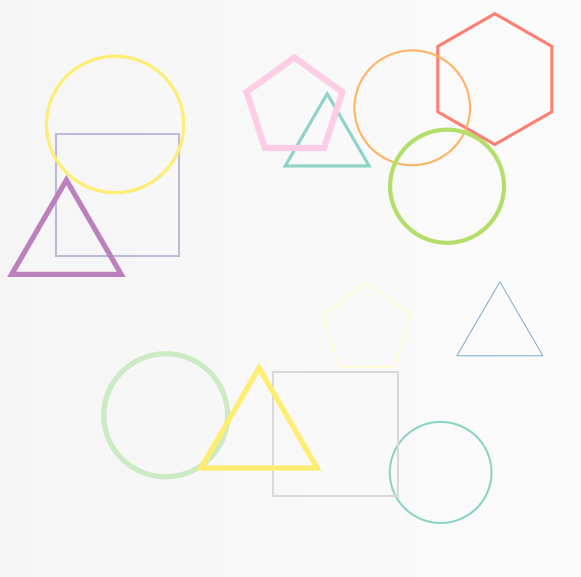[{"shape": "circle", "thickness": 1, "radius": 0.44, "center": [0.758, 0.181]}, {"shape": "triangle", "thickness": 1.5, "radius": 0.42, "center": [0.563, 0.753]}, {"shape": "pentagon", "thickness": 0.5, "radius": 0.4, "center": [0.632, 0.429]}, {"shape": "square", "thickness": 1, "radius": 0.53, "center": [0.202, 0.662]}, {"shape": "hexagon", "thickness": 1.5, "radius": 0.57, "center": [0.851, 0.862]}, {"shape": "triangle", "thickness": 0.5, "radius": 0.43, "center": [0.86, 0.426]}, {"shape": "circle", "thickness": 1, "radius": 0.5, "center": [0.709, 0.812]}, {"shape": "circle", "thickness": 2, "radius": 0.49, "center": [0.769, 0.677]}, {"shape": "pentagon", "thickness": 3, "radius": 0.43, "center": [0.507, 0.813]}, {"shape": "square", "thickness": 1, "radius": 0.54, "center": [0.577, 0.247]}, {"shape": "triangle", "thickness": 2.5, "radius": 0.54, "center": [0.114, 0.578]}, {"shape": "circle", "thickness": 2.5, "radius": 0.53, "center": [0.285, 0.28]}, {"shape": "triangle", "thickness": 2.5, "radius": 0.58, "center": [0.446, 0.246]}, {"shape": "circle", "thickness": 1.5, "radius": 0.59, "center": [0.198, 0.784]}]